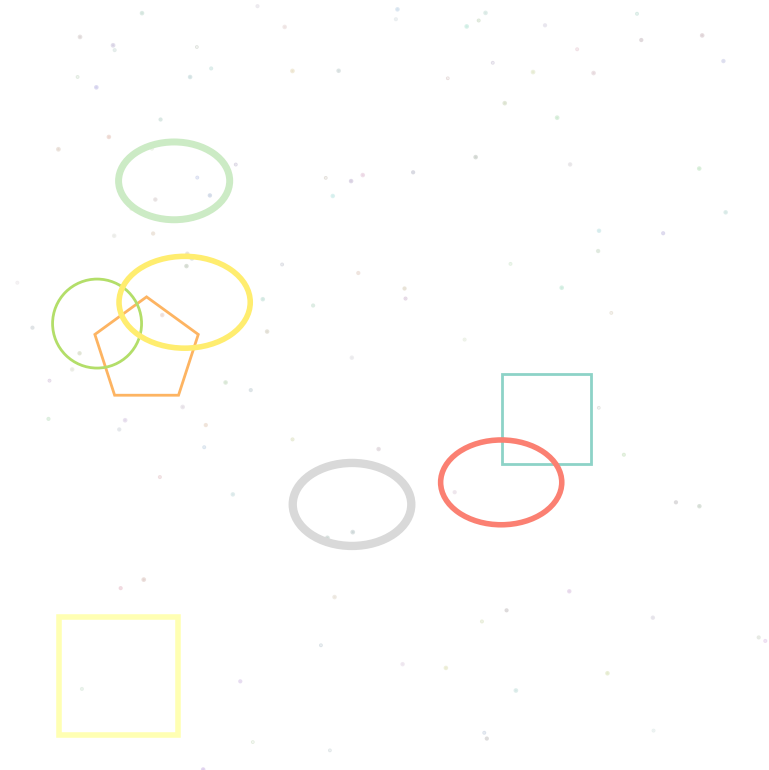[{"shape": "square", "thickness": 1, "radius": 0.29, "center": [0.709, 0.456]}, {"shape": "square", "thickness": 2, "radius": 0.39, "center": [0.153, 0.122]}, {"shape": "oval", "thickness": 2, "radius": 0.39, "center": [0.651, 0.374]}, {"shape": "pentagon", "thickness": 1, "radius": 0.35, "center": [0.19, 0.544]}, {"shape": "circle", "thickness": 1, "radius": 0.29, "center": [0.126, 0.58]}, {"shape": "oval", "thickness": 3, "radius": 0.38, "center": [0.457, 0.345]}, {"shape": "oval", "thickness": 2.5, "radius": 0.36, "center": [0.226, 0.765]}, {"shape": "oval", "thickness": 2, "radius": 0.43, "center": [0.24, 0.607]}]